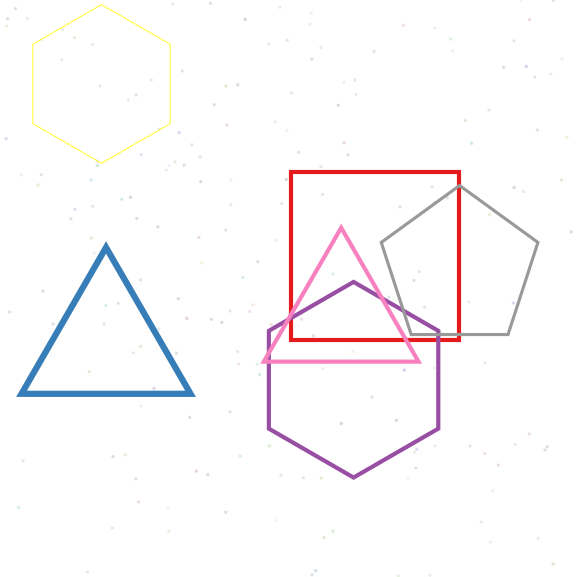[{"shape": "square", "thickness": 2, "radius": 0.73, "center": [0.649, 0.556]}, {"shape": "triangle", "thickness": 3, "radius": 0.84, "center": [0.184, 0.402]}, {"shape": "hexagon", "thickness": 2, "radius": 0.85, "center": [0.612, 0.342]}, {"shape": "hexagon", "thickness": 0.5, "radius": 0.69, "center": [0.176, 0.854]}, {"shape": "triangle", "thickness": 2, "radius": 0.77, "center": [0.591, 0.45]}, {"shape": "pentagon", "thickness": 1.5, "radius": 0.71, "center": [0.796, 0.535]}]